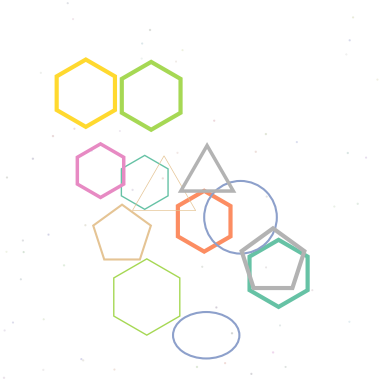[{"shape": "hexagon", "thickness": 3, "radius": 0.44, "center": [0.724, 0.29]}, {"shape": "hexagon", "thickness": 1, "radius": 0.35, "center": [0.376, 0.526]}, {"shape": "hexagon", "thickness": 3, "radius": 0.39, "center": [0.53, 0.425]}, {"shape": "circle", "thickness": 1.5, "radius": 0.47, "center": [0.625, 0.436]}, {"shape": "oval", "thickness": 1.5, "radius": 0.43, "center": [0.536, 0.129]}, {"shape": "hexagon", "thickness": 2.5, "radius": 0.35, "center": [0.261, 0.557]}, {"shape": "hexagon", "thickness": 3, "radius": 0.44, "center": [0.393, 0.751]}, {"shape": "hexagon", "thickness": 1, "radius": 0.5, "center": [0.381, 0.229]}, {"shape": "hexagon", "thickness": 3, "radius": 0.44, "center": [0.223, 0.758]}, {"shape": "triangle", "thickness": 0.5, "radius": 0.47, "center": [0.426, 0.5]}, {"shape": "pentagon", "thickness": 1.5, "radius": 0.39, "center": [0.317, 0.39]}, {"shape": "pentagon", "thickness": 3, "radius": 0.43, "center": [0.709, 0.321]}, {"shape": "triangle", "thickness": 2.5, "radius": 0.39, "center": [0.538, 0.543]}]